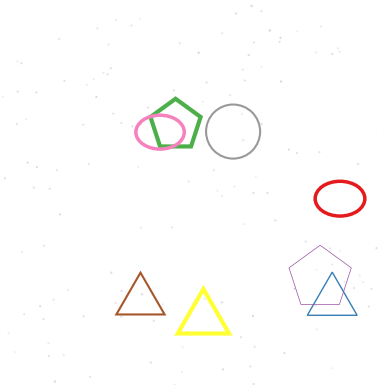[{"shape": "oval", "thickness": 2.5, "radius": 0.32, "center": [0.883, 0.484]}, {"shape": "triangle", "thickness": 1, "radius": 0.37, "center": [0.863, 0.218]}, {"shape": "pentagon", "thickness": 3, "radius": 0.34, "center": [0.456, 0.675]}, {"shape": "pentagon", "thickness": 0.5, "radius": 0.43, "center": [0.832, 0.278]}, {"shape": "triangle", "thickness": 3, "radius": 0.38, "center": [0.528, 0.172]}, {"shape": "triangle", "thickness": 1.5, "radius": 0.36, "center": [0.365, 0.219]}, {"shape": "oval", "thickness": 2.5, "radius": 0.31, "center": [0.416, 0.657]}, {"shape": "circle", "thickness": 1.5, "radius": 0.35, "center": [0.605, 0.658]}]